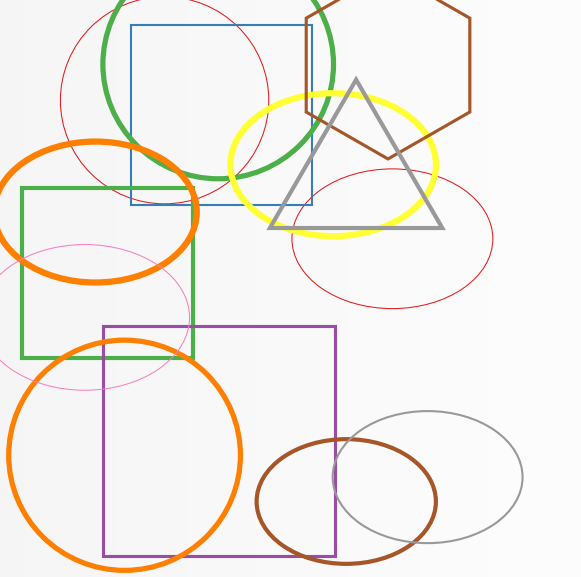[{"shape": "circle", "thickness": 0.5, "radius": 0.9, "center": [0.283, 0.825]}, {"shape": "oval", "thickness": 0.5, "radius": 0.86, "center": [0.675, 0.586]}, {"shape": "square", "thickness": 1, "radius": 0.78, "center": [0.381, 0.8]}, {"shape": "circle", "thickness": 2.5, "radius": 0.99, "center": [0.375, 0.888]}, {"shape": "square", "thickness": 2, "radius": 0.74, "center": [0.185, 0.526]}, {"shape": "square", "thickness": 1.5, "radius": 1.0, "center": [0.377, 0.236]}, {"shape": "oval", "thickness": 3, "radius": 0.87, "center": [0.164, 0.632]}, {"shape": "circle", "thickness": 2.5, "radius": 1.0, "center": [0.214, 0.211]}, {"shape": "oval", "thickness": 3, "radius": 0.88, "center": [0.573, 0.714]}, {"shape": "oval", "thickness": 2, "radius": 0.77, "center": [0.596, 0.131]}, {"shape": "hexagon", "thickness": 1.5, "radius": 0.81, "center": [0.668, 0.886]}, {"shape": "oval", "thickness": 0.5, "radius": 0.9, "center": [0.146, 0.45]}, {"shape": "oval", "thickness": 1, "radius": 0.82, "center": [0.736, 0.173]}, {"shape": "triangle", "thickness": 2, "radius": 0.86, "center": [0.613, 0.69]}]